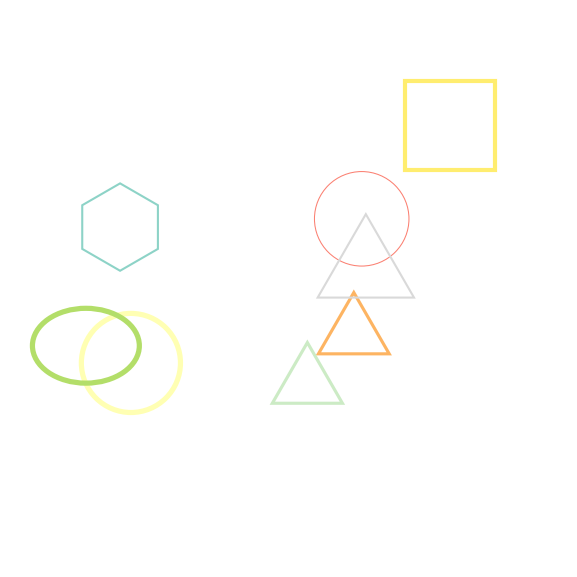[{"shape": "hexagon", "thickness": 1, "radius": 0.38, "center": [0.208, 0.606]}, {"shape": "circle", "thickness": 2.5, "radius": 0.43, "center": [0.227, 0.371]}, {"shape": "circle", "thickness": 0.5, "radius": 0.41, "center": [0.626, 0.62]}, {"shape": "triangle", "thickness": 1.5, "radius": 0.35, "center": [0.613, 0.422]}, {"shape": "oval", "thickness": 2.5, "radius": 0.46, "center": [0.149, 0.4]}, {"shape": "triangle", "thickness": 1, "radius": 0.48, "center": [0.633, 0.532]}, {"shape": "triangle", "thickness": 1.5, "radius": 0.35, "center": [0.532, 0.336]}, {"shape": "square", "thickness": 2, "radius": 0.39, "center": [0.779, 0.782]}]